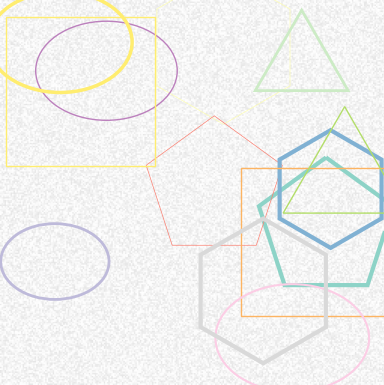[{"shape": "pentagon", "thickness": 3, "radius": 0.92, "center": [0.847, 0.408]}, {"shape": "hexagon", "thickness": 0.5, "radius": 1.0, "center": [0.58, 0.877]}, {"shape": "oval", "thickness": 2, "radius": 0.7, "center": [0.143, 0.321]}, {"shape": "pentagon", "thickness": 0.5, "radius": 0.93, "center": [0.557, 0.513]}, {"shape": "hexagon", "thickness": 3, "radius": 0.76, "center": [0.859, 0.509]}, {"shape": "square", "thickness": 1, "radius": 0.96, "center": [0.82, 0.371]}, {"shape": "triangle", "thickness": 1, "radius": 0.92, "center": [0.895, 0.539]}, {"shape": "oval", "thickness": 1.5, "radius": 1.0, "center": [0.759, 0.122]}, {"shape": "hexagon", "thickness": 3, "radius": 0.94, "center": [0.684, 0.244]}, {"shape": "oval", "thickness": 1, "radius": 0.92, "center": [0.277, 0.816]}, {"shape": "triangle", "thickness": 2, "radius": 0.7, "center": [0.784, 0.834]}, {"shape": "oval", "thickness": 2.5, "radius": 0.94, "center": [0.156, 0.891]}, {"shape": "square", "thickness": 1, "radius": 0.97, "center": [0.21, 0.762]}]